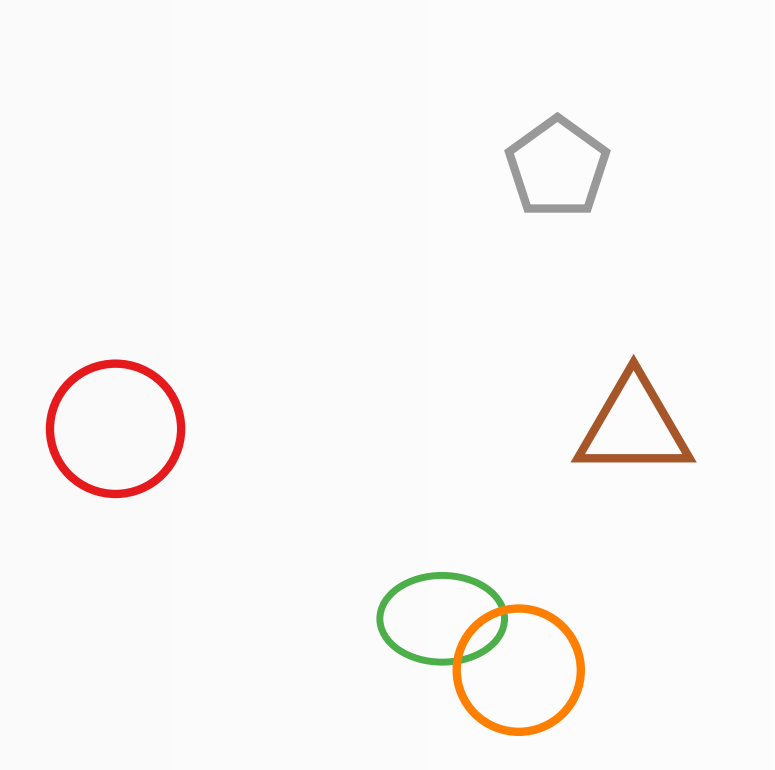[{"shape": "circle", "thickness": 3, "radius": 0.42, "center": [0.149, 0.443]}, {"shape": "oval", "thickness": 2.5, "radius": 0.4, "center": [0.571, 0.196]}, {"shape": "circle", "thickness": 3, "radius": 0.4, "center": [0.669, 0.13]}, {"shape": "triangle", "thickness": 3, "radius": 0.42, "center": [0.818, 0.446]}, {"shape": "pentagon", "thickness": 3, "radius": 0.33, "center": [0.719, 0.782]}]